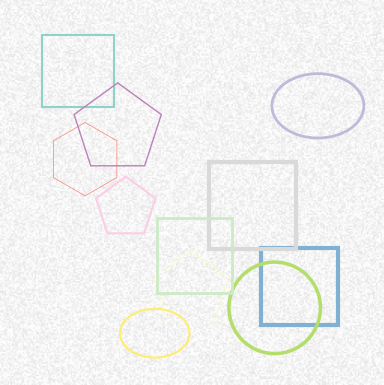[{"shape": "square", "thickness": 1.5, "radius": 0.47, "center": [0.203, 0.816]}, {"shape": "pentagon", "thickness": 0.5, "radius": 0.5, "center": [0.496, 0.247]}, {"shape": "oval", "thickness": 2, "radius": 0.6, "center": [0.826, 0.725]}, {"shape": "hexagon", "thickness": 0.5, "radius": 0.48, "center": [0.221, 0.587]}, {"shape": "square", "thickness": 3, "radius": 0.5, "center": [0.778, 0.255]}, {"shape": "circle", "thickness": 2.5, "radius": 0.59, "center": [0.713, 0.2]}, {"shape": "pentagon", "thickness": 1.5, "radius": 0.41, "center": [0.327, 0.46]}, {"shape": "square", "thickness": 3, "radius": 0.57, "center": [0.656, 0.466]}, {"shape": "pentagon", "thickness": 1, "radius": 0.6, "center": [0.306, 0.666]}, {"shape": "square", "thickness": 2, "radius": 0.49, "center": [0.506, 0.336]}, {"shape": "oval", "thickness": 1.5, "radius": 0.45, "center": [0.402, 0.135]}]